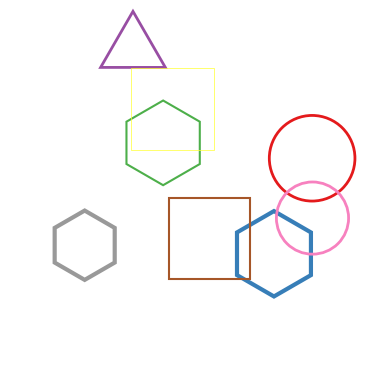[{"shape": "circle", "thickness": 2, "radius": 0.56, "center": [0.811, 0.589]}, {"shape": "hexagon", "thickness": 3, "radius": 0.55, "center": [0.712, 0.341]}, {"shape": "hexagon", "thickness": 1.5, "radius": 0.55, "center": [0.424, 0.629]}, {"shape": "triangle", "thickness": 2, "radius": 0.49, "center": [0.345, 0.873]}, {"shape": "square", "thickness": 0.5, "radius": 0.54, "center": [0.448, 0.717]}, {"shape": "square", "thickness": 1.5, "radius": 0.52, "center": [0.544, 0.381]}, {"shape": "circle", "thickness": 2, "radius": 0.47, "center": [0.812, 0.434]}, {"shape": "hexagon", "thickness": 3, "radius": 0.45, "center": [0.22, 0.363]}]